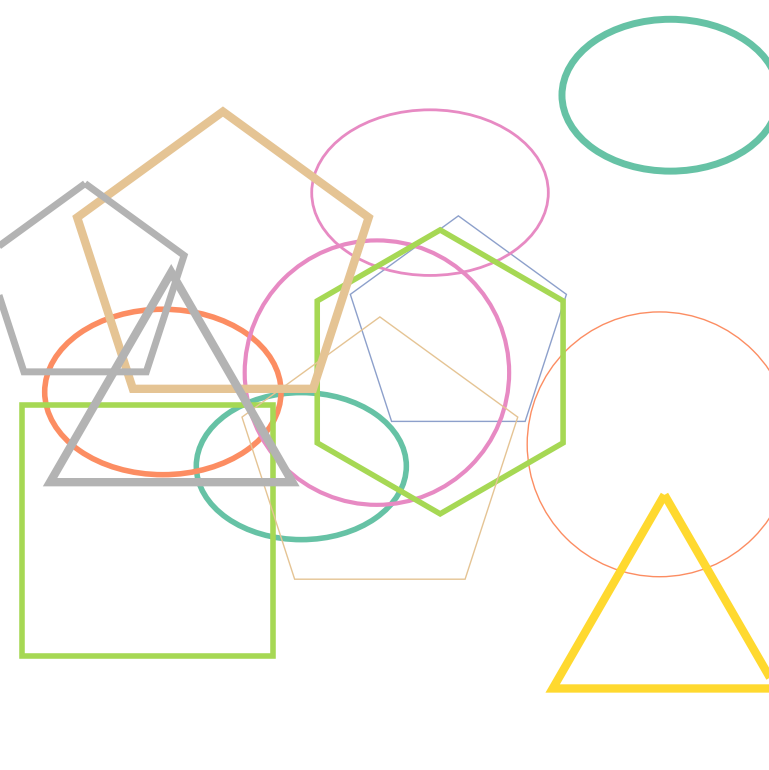[{"shape": "oval", "thickness": 2.5, "radius": 0.7, "center": [0.871, 0.876]}, {"shape": "oval", "thickness": 2, "radius": 0.68, "center": [0.391, 0.395]}, {"shape": "circle", "thickness": 0.5, "radius": 0.86, "center": [0.857, 0.423]}, {"shape": "oval", "thickness": 2, "radius": 0.77, "center": [0.212, 0.491]}, {"shape": "pentagon", "thickness": 0.5, "radius": 0.74, "center": [0.595, 0.572]}, {"shape": "oval", "thickness": 1, "radius": 0.77, "center": [0.558, 0.75]}, {"shape": "circle", "thickness": 1.5, "radius": 0.86, "center": [0.49, 0.516]}, {"shape": "square", "thickness": 2, "radius": 0.82, "center": [0.191, 0.31]}, {"shape": "hexagon", "thickness": 2, "radius": 0.92, "center": [0.572, 0.517]}, {"shape": "triangle", "thickness": 3, "radius": 0.84, "center": [0.863, 0.19]}, {"shape": "pentagon", "thickness": 0.5, "radius": 0.94, "center": [0.493, 0.4]}, {"shape": "pentagon", "thickness": 3, "radius": 1.0, "center": [0.29, 0.656]}, {"shape": "triangle", "thickness": 3, "radius": 0.91, "center": [0.222, 0.465]}, {"shape": "pentagon", "thickness": 2.5, "radius": 0.68, "center": [0.111, 0.626]}]